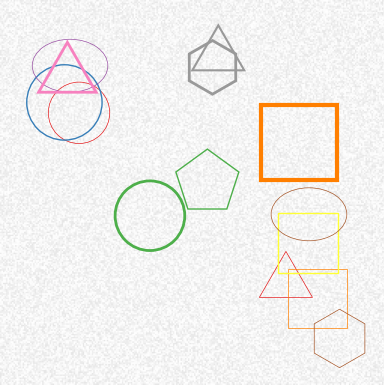[{"shape": "triangle", "thickness": 0.5, "radius": 0.4, "center": [0.743, 0.267]}, {"shape": "circle", "thickness": 0.5, "radius": 0.4, "center": [0.205, 0.707]}, {"shape": "circle", "thickness": 1, "radius": 0.49, "center": [0.167, 0.734]}, {"shape": "pentagon", "thickness": 1, "radius": 0.43, "center": [0.539, 0.527]}, {"shape": "circle", "thickness": 2, "radius": 0.45, "center": [0.389, 0.44]}, {"shape": "oval", "thickness": 0.5, "radius": 0.49, "center": [0.182, 0.829]}, {"shape": "square", "thickness": 0.5, "radius": 0.38, "center": [0.824, 0.224]}, {"shape": "square", "thickness": 3, "radius": 0.49, "center": [0.776, 0.629]}, {"shape": "square", "thickness": 1, "radius": 0.39, "center": [0.8, 0.369]}, {"shape": "hexagon", "thickness": 0.5, "radius": 0.38, "center": [0.882, 0.121]}, {"shape": "oval", "thickness": 0.5, "radius": 0.49, "center": [0.803, 0.443]}, {"shape": "triangle", "thickness": 2, "radius": 0.43, "center": [0.175, 0.804]}, {"shape": "triangle", "thickness": 1.5, "radius": 0.39, "center": [0.567, 0.856]}, {"shape": "hexagon", "thickness": 2, "radius": 0.35, "center": [0.552, 0.825]}]